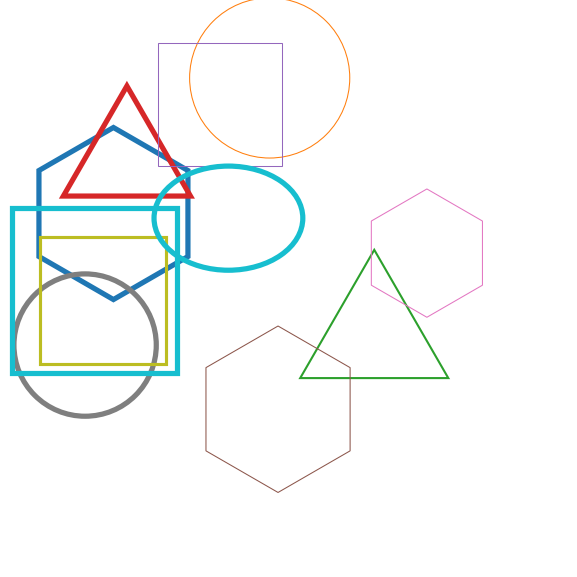[{"shape": "hexagon", "thickness": 2.5, "radius": 0.74, "center": [0.196, 0.629]}, {"shape": "circle", "thickness": 0.5, "radius": 0.69, "center": [0.467, 0.864]}, {"shape": "triangle", "thickness": 1, "radius": 0.74, "center": [0.648, 0.418]}, {"shape": "triangle", "thickness": 2.5, "radius": 0.64, "center": [0.22, 0.723]}, {"shape": "square", "thickness": 0.5, "radius": 0.54, "center": [0.38, 0.818]}, {"shape": "hexagon", "thickness": 0.5, "radius": 0.72, "center": [0.481, 0.29]}, {"shape": "hexagon", "thickness": 0.5, "radius": 0.56, "center": [0.739, 0.561]}, {"shape": "circle", "thickness": 2.5, "radius": 0.62, "center": [0.147, 0.402]}, {"shape": "square", "thickness": 1.5, "radius": 0.55, "center": [0.178, 0.478]}, {"shape": "oval", "thickness": 2.5, "radius": 0.64, "center": [0.396, 0.621]}, {"shape": "square", "thickness": 2.5, "radius": 0.71, "center": [0.163, 0.496]}]